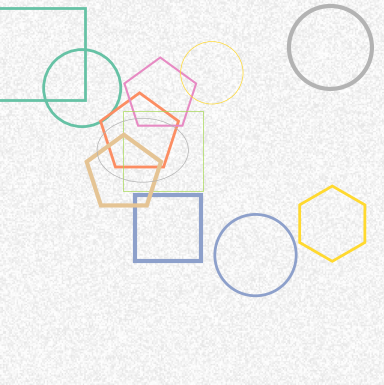[{"shape": "square", "thickness": 2, "radius": 0.6, "center": [0.101, 0.861]}, {"shape": "circle", "thickness": 2, "radius": 0.5, "center": [0.213, 0.771]}, {"shape": "pentagon", "thickness": 2, "radius": 0.53, "center": [0.362, 0.652]}, {"shape": "square", "thickness": 3, "radius": 0.43, "center": [0.437, 0.408]}, {"shape": "circle", "thickness": 2, "radius": 0.53, "center": [0.664, 0.337]}, {"shape": "pentagon", "thickness": 1.5, "radius": 0.49, "center": [0.416, 0.753]}, {"shape": "square", "thickness": 0.5, "radius": 0.52, "center": [0.424, 0.609]}, {"shape": "hexagon", "thickness": 2, "radius": 0.49, "center": [0.863, 0.419]}, {"shape": "circle", "thickness": 0.5, "radius": 0.41, "center": [0.55, 0.811]}, {"shape": "pentagon", "thickness": 3, "radius": 0.51, "center": [0.322, 0.549]}, {"shape": "circle", "thickness": 3, "radius": 0.54, "center": [0.858, 0.877]}, {"shape": "oval", "thickness": 0.5, "radius": 0.59, "center": [0.371, 0.61]}]